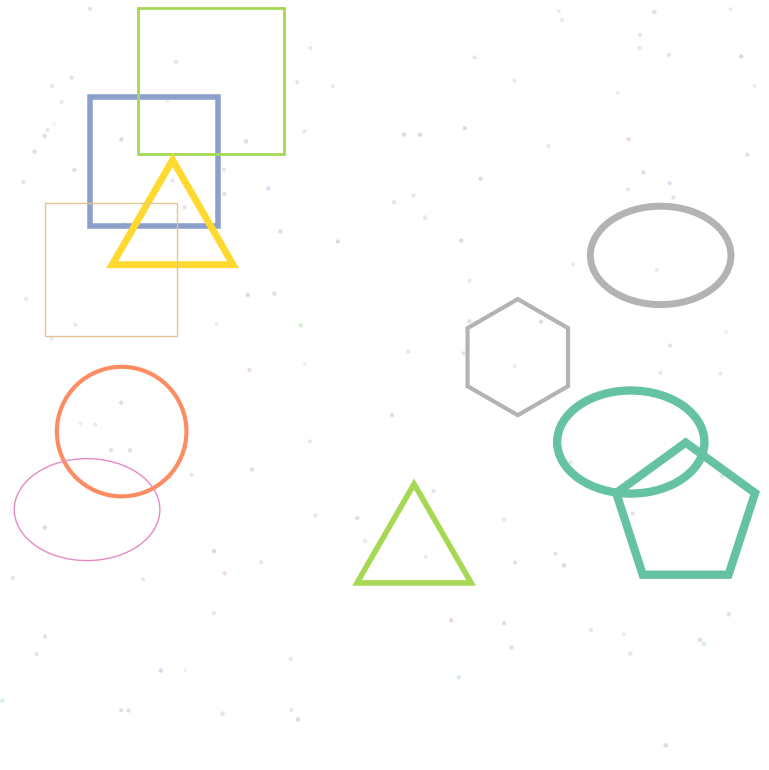[{"shape": "oval", "thickness": 3, "radius": 0.48, "center": [0.819, 0.426]}, {"shape": "pentagon", "thickness": 3, "radius": 0.47, "center": [0.89, 0.33]}, {"shape": "circle", "thickness": 1.5, "radius": 0.42, "center": [0.158, 0.44]}, {"shape": "square", "thickness": 2, "radius": 0.42, "center": [0.2, 0.79]}, {"shape": "oval", "thickness": 0.5, "radius": 0.47, "center": [0.113, 0.338]}, {"shape": "square", "thickness": 1, "radius": 0.47, "center": [0.274, 0.895]}, {"shape": "triangle", "thickness": 2, "radius": 0.43, "center": [0.538, 0.286]}, {"shape": "triangle", "thickness": 2.5, "radius": 0.45, "center": [0.224, 0.702]}, {"shape": "square", "thickness": 0.5, "radius": 0.43, "center": [0.144, 0.65]}, {"shape": "oval", "thickness": 2.5, "radius": 0.46, "center": [0.858, 0.668]}, {"shape": "hexagon", "thickness": 1.5, "radius": 0.38, "center": [0.672, 0.536]}]